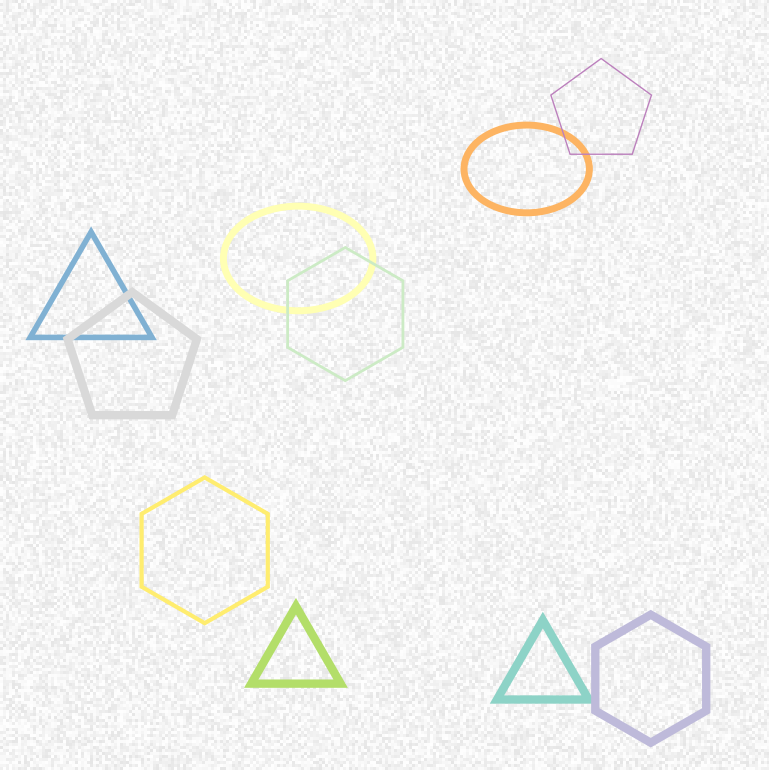[{"shape": "triangle", "thickness": 3, "radius": 0.34, "center": [0.705, 0.126]}, {"shape": "oval", "thickness": 2.5, "radius": 0.49, "center": [0.387, 0.664]}, {"shape": "hexagon", "thickness": 3, "radius": 0.42, "center": [0.845, 0.119]}, {"shape": "triangle", "thickness": 2, "radius": 0.46, "center": [0.118, 0.607]}, {"shape": "oval", "thickness": 2.5, "radius": 0.41, "center": [0.684, 0.781]}, {"shape": "triangle", "thickness": 3, "radius": 0.34, "center": [0.384, 0.146]}, {"shape": "pentagon", "thickness": 3, "radius": 0.44, "center": [0.172, 0.532]}, {"shape": "pentagon", "thickness": 0.5, "radius": 0.34, "center": [0.781, 0.855]}, {"shape": "hexagon", "thickness": 1, "radius": 0.43, "center": [0.448, 0.592]}, {"shape": "hexagon", "thickness": 1.5, "radius": 0.47, "center": [0.266, 0.285]}]